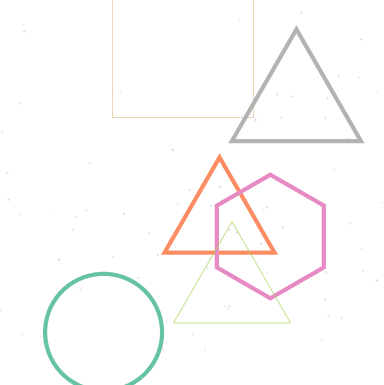[{"shape": "circle", "thickness": 3, "radius": 0.76, "center": [0.269, 0.137]}, {"shape": "triangle", "thickness": 3, "radius": 0.82, "center": [0.57, 0.426]}, {"shape": "hexagon", "thickness": 3, "radius": 0.8, "center": [0.702, 0.386]}, {"shape": "triangle", "thickness": 0.5, "radius": 0.88, "center": [0.603, 0.249]}, {"shape": "square", "thickness": 0.5, "radius": 0.91, "center": [0.475, 0.878]}, {"shape": "triangle", "thickness": 3, "radius": 0.97, "center": [0.77, 0.73]}]